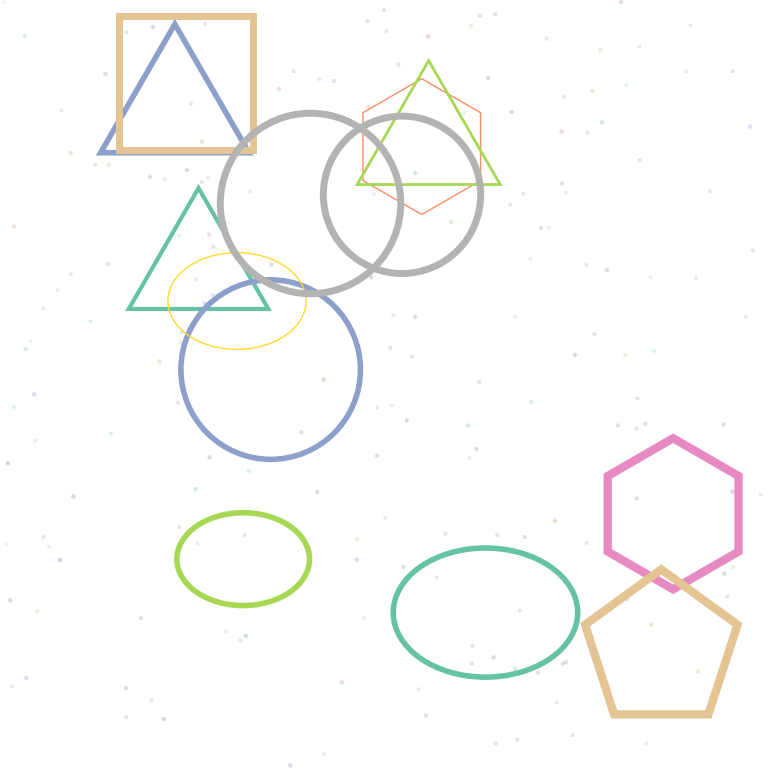[{"shape": "oval", "thickness": 2, "radius": 0.6, "center": [0.63, 0.204]}, {"shape": "triangle", "thickness": 1.5, "radius": 0.52, "center": [0.258, 0.651]}, {"shape": "hexagon", "thickness": 0.5, "radius": 0.44, "center": [0.548, 0.81]}, {"shape": "circle", "thickness": 2, "radius": 0.58, "center": [0.352, 0.52]}, {"shape": "triangle", "thickness": 2, "radius": 0.56, "center": [0.227, 0.857]}, {"shape": "hexagon", "thickness": 3, "radius": 0.49, "center": [0.874, 0.333]}, {"shape": "oval", "thickness": 2, "radius": 0.43, "center": [0.316, 0.274]}, {"shape": "triangle", "thickness": 1, "radius": 0.54, "center": [0.557, 0.814]}, {"shape": "oval", "thickness": 0.5, "radius": 0.45, "center": [0.308, 0.609]}, {"shape": "square", "thickness": 2.5, "radius": 0.43, "center": [0.241, 0.893]}, {"shape": "pentagon", "thickness": 3, "radius": 0.52, "center": [0.859, 0.156]}, {"shape": "circle", "thickness": 2.5, "radius": 0.59, "center": [0.403, 0.736]}, {"shape": "circle", "thickness": 2.5, "radius": 0.51, "center": [0.522, 0.747]}]